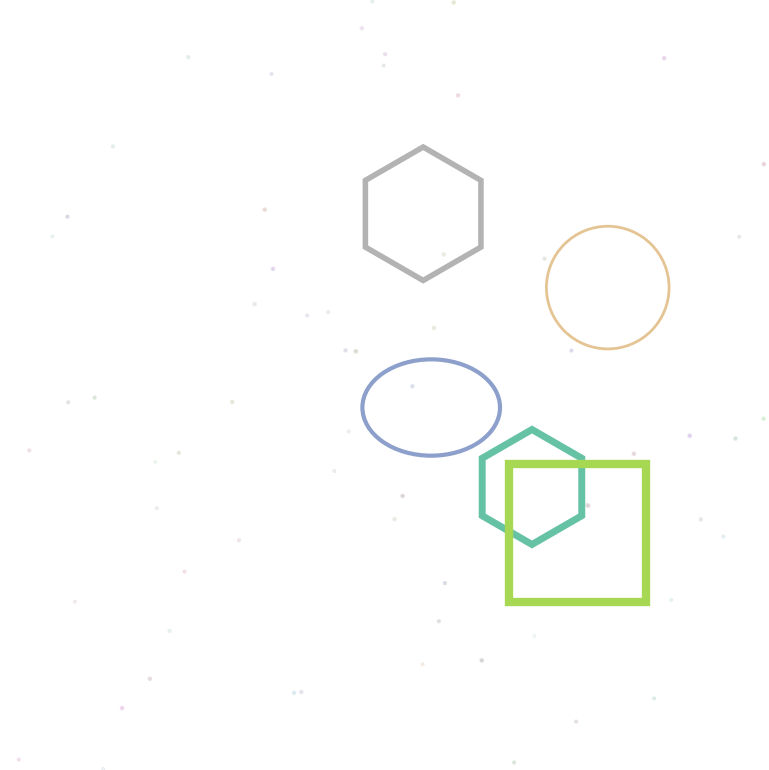[{"shape": "hexagon", "thickness": 2.5, "radius": 0.37, "center": [0.691, 0.368]}, {"shape": "oval", "thickness": 1.5, "radius": 0.45, "center": [0.56, 0.471]}, {"shape": "square", "thickness": 3, "radius": 0.45, "center": [0.75, 0.308]}, {"shape": "circle", "thickness": 1, "radius": 0.4, "center": [0.789, 0.627]}, {"shape": "hexagon", "thickness": 2, "radius": 0.43, "center": [0.55, 0.722]}]